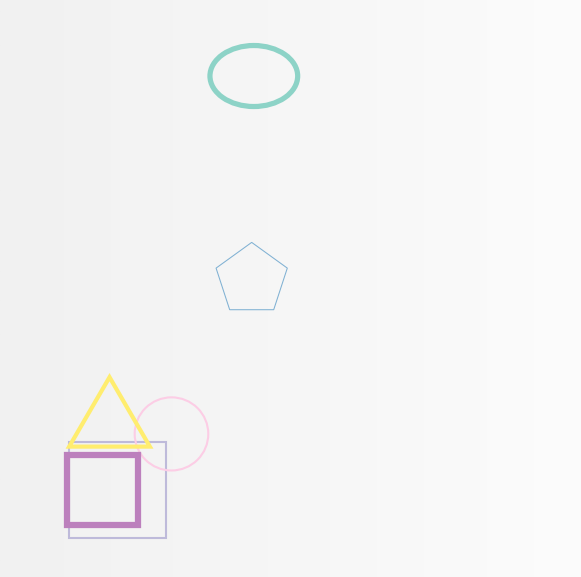[{"shape": "oval", "thickness": 2.5, "radius": 0.38, "center": [0.437, 0.868]}, {"shape": "square", "thickness": 1, "radius": 0.42, "center": [0.202, 0.15]}, {"shape": "pentagon", "thickness": 0.5, "radius": 0.32, "center": [0.433, 0.515]}, {"shape": "circle", "thickness": 1, "radius": 0.32, "center": [0.295, 0.248]}, {"shape": "square", "thickness": 3, "radius": 0.3, "center": [0.176, 0.151]}, {"shape": "triangle", "thickness": 2, "radius": 0.4, "center": [0.188, 0.266]}]